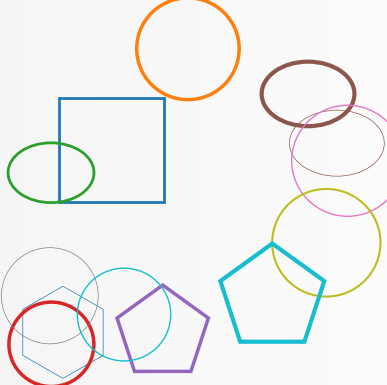[{"shape": "hexagon", "thickness": 0.5, "radius": 0.6, "center": [0.163, 0.137]}, {"shape": "square", "thickness": 2, "radius": 0.68, "center": [0.288, 0.61]}, {"shape": "circle", "thickness": 2.5, "radius": 0.66, "center": [0.485, 0.873]}, {"shape": "oval", "thickness": 2, "radius": 0.55, "center": [0.132, 0.551]}, {"shape": "circle", "thickness": 2.5, "radius": 0.55, "center": [0.133, 0.106]}, {"shape": "pentagon", "thickness": 2.5, "radius": 0.62, "center": [0.42, 0.136]}, {"shape": "oval", "thickness": 0.5, "radius": 0.61, "center": [0.869, 0.628]}, {"shape": "oval", "thickness": 3, "radius": 0.6, "center": [0.795, 0.756]}, {"shape": "circle", "thickness": 1, "radius": 0.72, "center": [0.897, 0.582]}, {"shape": "circle", "thickness": 0.5, "radius": 0.62, "center": [0.128, 0.232]}, {"shape": "circle", "thickness": 1.5, "radius": 0.7, "center": [0.842, 0.369]}, {"shape": "pentagon", "thickness": 3, "radius": 0.7, "center": [0.703, 0.226]}, {"shape": "circle", "thickness": 1, "radius": 0.6, "center": [0.32, 0.183]}]